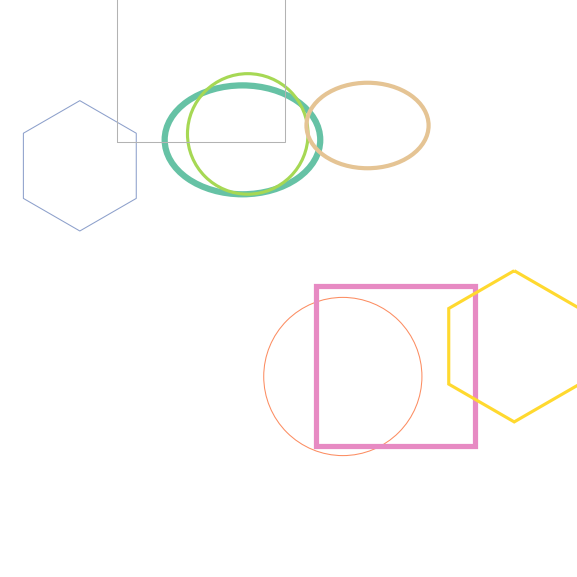[{"shape": "oval", "thickness": 3, "radius": 0.67, "center": [0.42, 0.757]}, {"shape": "circle", "thickness": 0.5, "radius": 0.68, "center": [0.594, 0.347]}, {"shape": "hexagon", "thickness": 0.5, "radius": 0.56, "center": [0.138, 0.712]}, {"shape": "square", "thickness": 2.5, "radius": 0.69, "center": [0.685, 0.366]}, {"shape": "circle", "thickness": 1.5, "radius": 0.52, "center": [0.429, 0.767]}, {"shape": "hexagon", "thickness": 1.5, "radius": 0.65, "center": [0.89, 0.399]}, {"shape": "oval", "thickness": 2, "radius": 0.53, "center": [0.636, 0.782]}, {"shape": "square", "thickness": 0.5, "radius": 0.73, "center": [0.348, 0.899]}]